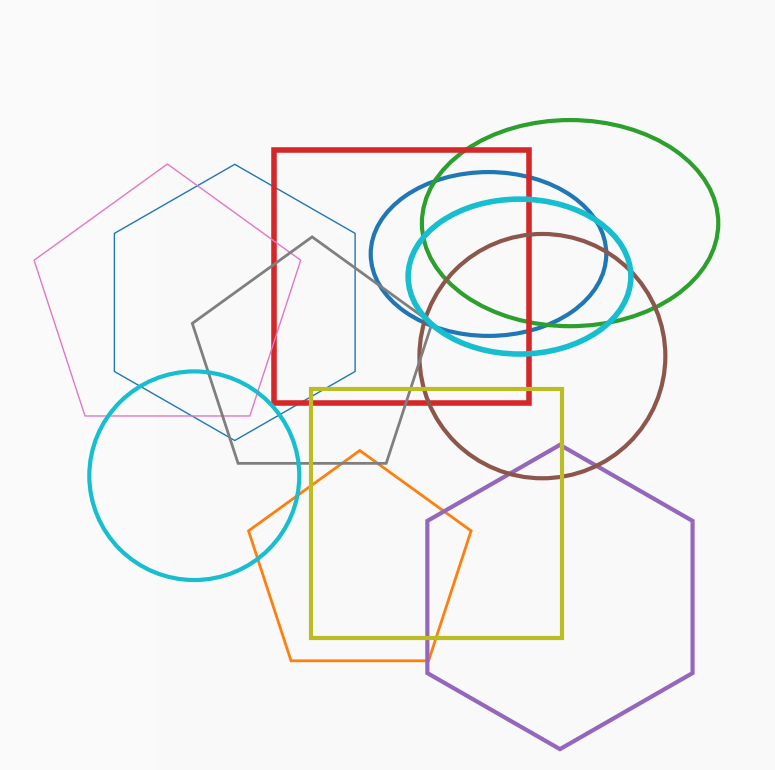[{"shape": "oval", "thickness": 1.5, "radius": 0.76, "center": [0.63, 0.67]}, {"shape": "hexagon", "thickness": 0.5, "radius": 0.9, "center": [0.303, 0.607]}, {"shape": "pentagon", "thickness": 1, "radius": 0.75, "center": [0.464, 0.264]}, {"shape": "oval", "thickness": 1.5, "radius": 0.96, "center": [0.736, 0.71]}, {"shape": "square", "thickness": 2, "radius": 0.82, "center": [0.518, 0.641]}, {"shape": "hexagon", "thickness": 1.5, "radius": 0.99, "center": [0.723, 0.225]}, {"shape": "circle", "thickness": 1.5, "radius": 0.79, "center": [0.7, 0.538]}, {"shape": "pentagon", "thickness": 0.5, "radius": 0.9, "center": [0.216, 0.606]}, {"shape": "pentagon", "thickness": 1, "radius": 0.81, "center": [0.403, 0.53]}, {"shape": "square", "thickness": 1.5, "radius": 0.81, "center": [0.563, 0.334]}, {"shape": "oval", "thickness": 2, "radius": 0.72, "center": [0.67, 0.641]}, {"shape": "circle", "thickness": 1.5, "radius": 0.68, "center": [0.251, 0.382]}]